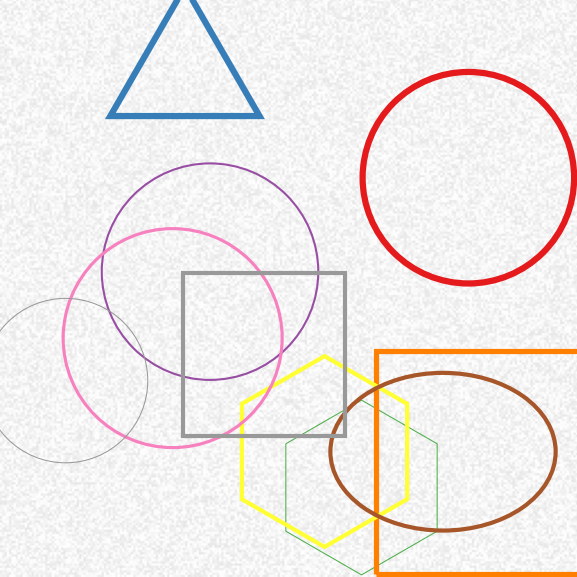[{"shape": "circle", "thickness": 3, "radius": 0.92, "center": [0.811, 0.691]}, {"shape": "triangle", "thickness": 3, "radius": 0.75, "center": [0.32, 0.873]}, {"shape": "hexagon", "thickness": 0.5, "radius": 0.76, "center": [0.626, 0.155]}, {"shape": "circle", "thickness": 1, "radius": 0.94, "center": [0.364, 0.529]}, {"shape": "square", "thickness": 2.5, "radius": 0.97, "center": [0.845, 0.198]}, {"shape": "hexagon", "thickness": 2, "radius": 0.83, "center": [0.562, 0.217]}, {"shape": "oval", "thickness": 2, "radius": 0.98, "center": [0.767, 0.217]}, {"shape": "circle", "thickness": 1.5, "radius": 0.95, "center": [0.299, 0.414]}, {"shape": "circle", "thickness": 0.5, "radius": 0.71, "center": [0.114, 0.34]}, {"shape": "square", "thickness": 2, "radius": 0.7, "center": [0.457, 0.385]}]